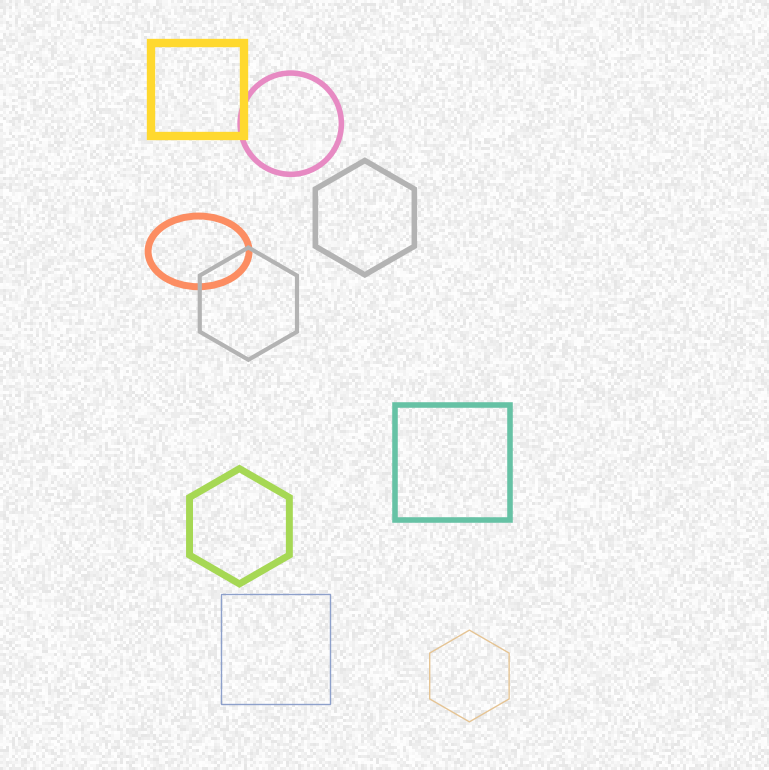[{"shape": "square", "thickness": 2, "radius": 0.37, "center": [0.587, 0.399]}, {"shape": "oval", "thickness": 2.5, "radius": 0.33, "center": [0.258, 0.674]}, {"shape": "square", "thickness": 0.5, "radius": 0.36, "center": [0.358, 0.157]}, {"shape": "circle", "thickness": 2, "radius": 0.33, "center": [0.378, 0.839]}, {"shape": "hexagon", "thickness": 2.5, "radius": 0.37, "center": [0.311, 0.317]}, {"shape": "square", "thickness": 3, "radius": 0.3, "center": [0.256, 0.884]}, {"shape": "hexagon", "thickness": 0.5, "radius": 0.3, "center": [0.61, 0.122]}, {"shape": "hexagon", "thickness": 1.5, "radius": 0.36, "center": [0.323, 0.606]}, {"shape": "hexagon", "thickness": 2, "radius": 0.37, "center": [0.474, 0.717]}]